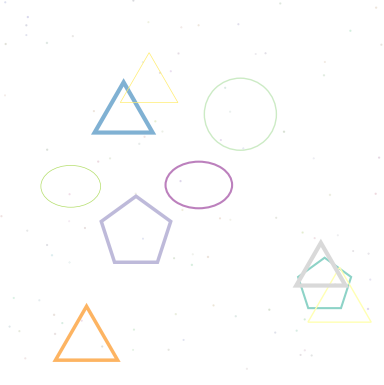[{"shape": "pentagon", "thickness": 1.5, "radius": 0.36, "center": [0.843, 0.258]}, {"shape": "triangle", "thickness": 1, "radius": 0.47, "center": [0.882, 0.211]}, {"shape": "pentagon", "thickness": 2.5, "radius": 0.47, "center": [0.353, 0.396]}, {"shape": "triangle", "thickness": 3, "radius": 0.44, "center": [0.321, 0.699]}, {"shape": "triangle", "thickness": 2.5, "radius": 0.47, "center": [0.225, 0.111]}, {"shape": "oval", "thickness": 0.5, "radius": 0.39, "center": [0.184, 0.516]}, {"shape": "triangle", "thickness": 3, "radius": 0.37, "center": [0.833, 0.295]}, {"shape": "oval", "thickness": 1.5, "radius": 0.43, "center": [0.516, 0.52]}, {"shape": "circle", "thickness": 1, "radius": 0.47, "center": [0.624, 0.703]}, {"shape": "triangle", "thickness": 0.5, "radius": 0.43, "center": [0.387, 0.777]}]